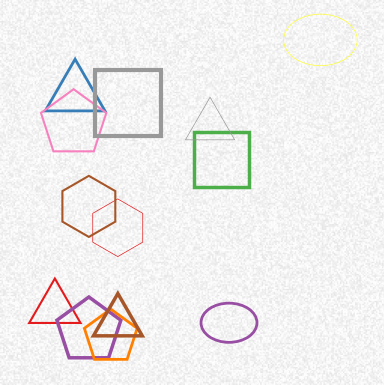[{"shape": "hexagon", "thickness": 0.5, "radius": 0.37, "center": [0.306, 0.408]}, {"shape": "triangle", "thickness": 1.5, "radius": 0.38, "center": [0.143, 0.2]}, {"shape": "triangle", "thickness": 2, "radius": 0.45, "center": [0.195, 0.757]}, {"shape": "square", "thickness": 2.5, "radius": 0.36, "center": [0.575, 0.585]}, {"shape": "oval", "thickness": 2, "radius": 0.36, "center": [0.595, 0.162]}, {"shape": "pentagon", "thickness": 2.5, "radius": 0.44, "center": [0.231, 0.141]}, {"shape": "pentagon", "thickness": 2, "radius": 0.36, "center": [0.288, 0.125]}, {"shape": "oval", "thickness": 0.5, "radius": 0.48, "center": [0.832, 0.896]}, {"shape": "hexagon", "thickness": 1.5, "radius": 0.4, "center": [0.231, 0.464]}, {"shape": "triangle", "thickness": 2.5, "radius": 0.37, "center": [0.306, 0.164]}, {"shape": "pentagon", "thickness": 1.5, "radius": 0.45, "center": [0.191, 0.679]}, {"shape": "square", "thickness": 3, "radius": 0.43, "center": [0.333, 0.731]}, {"shape": "triangle", "thickness": 0.5, "radius": 0.37, "center": [0.546, 0.674]}]